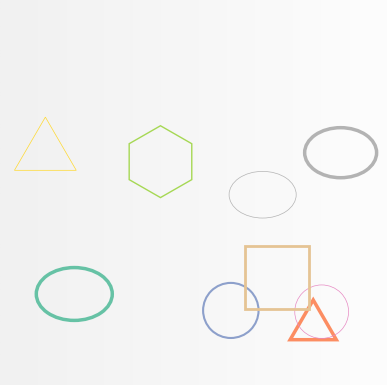[{"shape": "oval", "thickness": 2.5, "radius": 0.49, "center": [0.192, 0.236]}, {"shape": "triangle", "thickness": 2.5, "radius": 0.34, "center": [0.808, 0.152]}, {"shape": "circle", "thickness": 1.5, "radius": 0.36, "center": [0.596, 0.194]}, {"shape": "circle", "thickness": 0.5, "radius": 0.35, "center": [0.83, 0.19]}, {"shape": "hexagon", "thickness": 1, "radius": 0.47, "center": [0.414, 0.58]}, {"shape": "triangle", "thickness": 0.5, "radius": 0.46, "center": [0.117, 0.604]}, {"shape": "square", "thickness": 2, "radius": 0.41, "center": [0.716, 0.279]}, {"shape": "oval", "thickness": 2.5, "radius": 0.46, "center": [0.879, 0.603]}, {"shape": "oval", "thickness": 0.5, "radius": 0.43, "center": [0.678, 0.494]}]